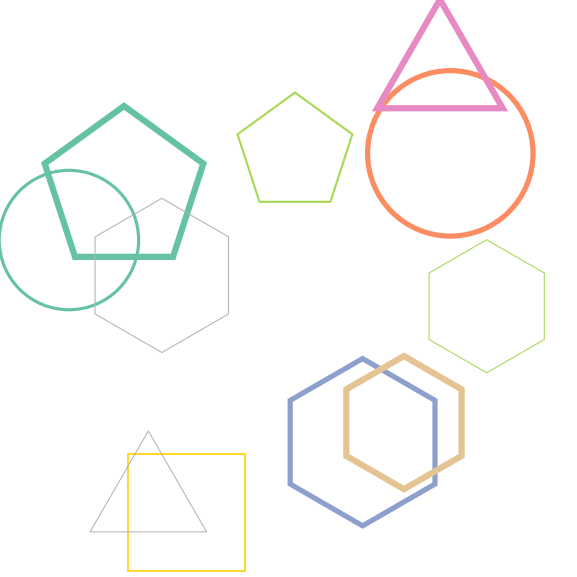[{"shape": "pentagon", "thickness": 3, "radius": 0.72, "center": [0.215, 0.671]}, {"shape": "circle", "thickness": 1.5, "radius": 0.6, "center": [0.119, 0.583]}, {"shape": "circle", "thickness": 2.5, "radius": 0.72, "center": [0.78, 0.734]}, {"shape": "hexagon", "thickness": 2.5, "radius": 0.72, "center": [0.628, 0.233]}, {"shape": "triangle", "thickness": 3, "radius": 0.63, "center": [0.762, 0.874]}, {"shape": "pentagon", "thickness": 1, "radius": 0.52, "center": [0.511, 0.734]}, {"shape": "hexagon", "thickness": 0.5, "radius": 0.58, "center": [0.843, 0.469]}, {"shape": "square", "thickness": 1, "radius": 0.51, "center": [0.323, 0.112]}, {"shape": "hexagon", "thickness": 3, "radius": 0.58, "center": [0.699, 0.267]}, {"shape": "hexagon", "thickness": 0.5, "radius": 0.67, "center": [0.28, 0.522]}, {"shape": "triangle", "thickness": 0.5, "radius": 0.58, "center": [0.257, 0.136]}]